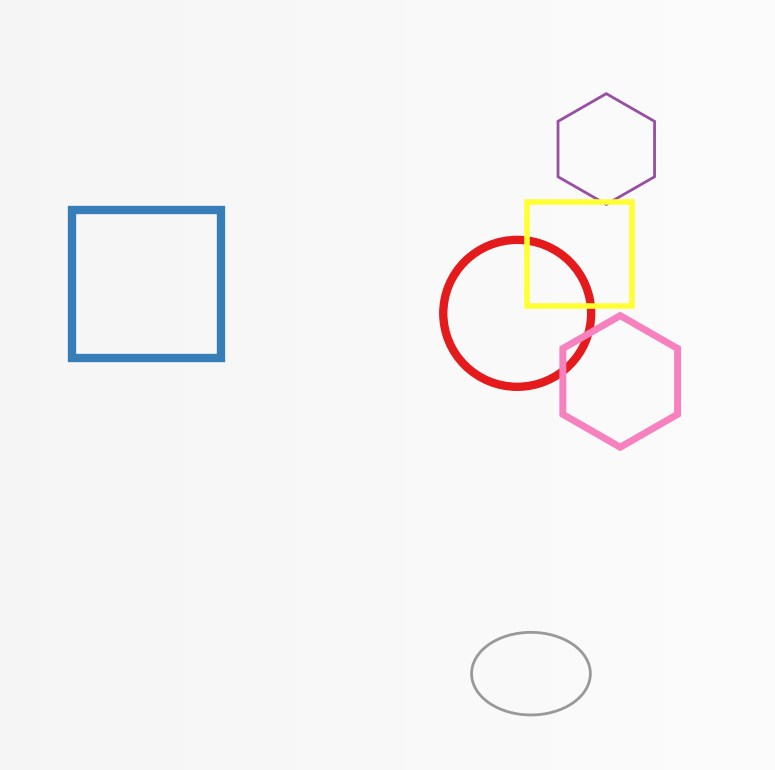[{"shape": "circle", "thickness": 3, "radius": 0.48, "center": [0.667, 0.593]}, {"shape": "square", "thickness": 3, "radius": 0.48, "center": [0.189, 0.631]}, {"shape": "hexagon", "thickness": 1, "radius": 0.36, "center": [0.782, 0.806]}, {"shape": "square", "thickness": 2, "radius": 0.34, "center": [0.748, 0.67]}, {"shape": "hexagon", "thickness": 2.5, "radius": 0.43, "center": [0.8, 0.505]}, {"shape": "oval", "thickness": 1, "radius": 0.38, "center": [0.685, 0.125]}]